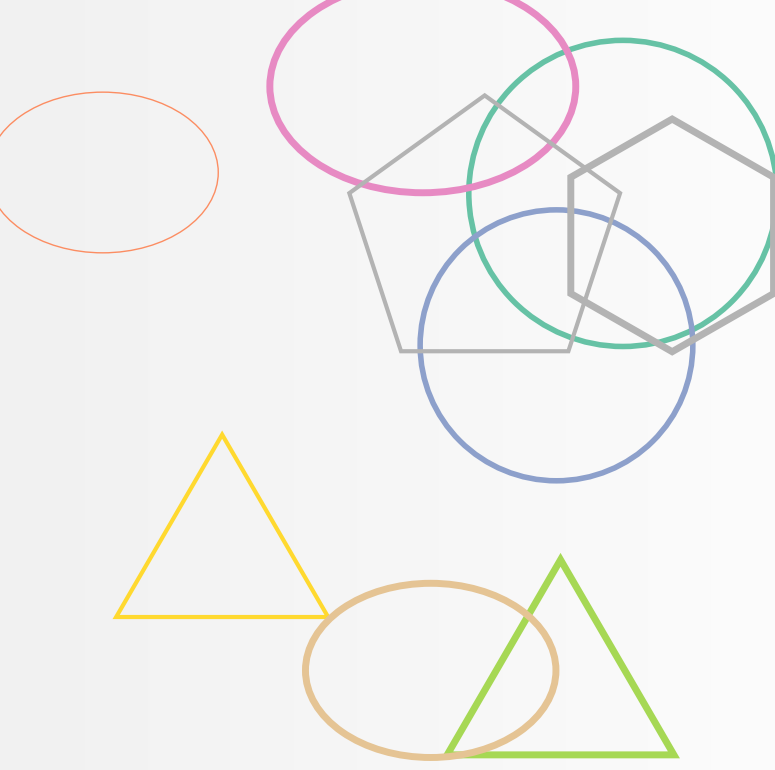[{"shape": "circle", "thickness": 2, "radius": 0.99, "center": [0.804, 0.749]}, {"shape": "oval", "thickness": 0.5, "radius": 0.75, "center": [0.133, 0.776]}, {"shape": "circle", "thickness": 2, "radius": 0.88, "center": [0.718, 0.552]}, {"shape": "oval", "thickness": 2.5, "radius": 0.99, "center": [0.546, 0.888]}, {"shape": "triangle", "thickness": 2.5, "radius": 0.84, "center": [0.723, 0.104]}, {"shape": "triangle", "thickness": 1.5, "radius": 0.79, "center": [0.287, 0.278]}, {"shape": "oval", "thickness": 2.5, "radius": 0.81, "center": [0.556, 0.129]}, {"shape": "hexagon", "thickness": 2.5, "radius": 0.76, "center": [0.867, 0.694]}, {"shape": "pentagon", "thickness": 1.5, "radius": 0.92, "center": [0.625, 0.692]}]